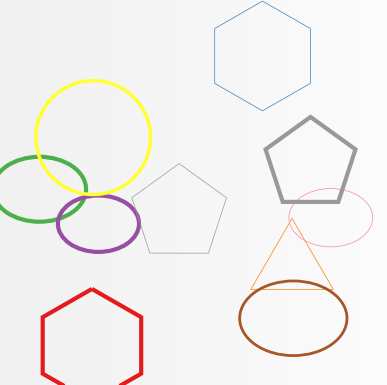[{"shape": "hexagon", "thickness": 3, "radius": 0.73, "center": [0.237, 0.103]}, {"shape": "hexagon", "thickness": 0.5, "radius": 0.71, "center": [0.677, 0.855]}, {"shape": "oval", "thickness": 3, "radius": 0.6, "center": [0.102, 0.508]}, {"shape": "oval", "thickness": 3, "radius": 0.52, "center": [0.254, 0.419]}, {"shape": "triangle", "thickness": 0.5, "radius": 0.62, "center": [0.754, 0.309]}, {"shape": "circle", "thickness": 2.5, "radius": 0.74, "center": [0.241, 0.643]}, {"shape": "oval", "thickness": 2, "radius": 0.69, "center": [0.757, 0.173]}, {"shape": "oval", "thickness": 0.5, "radius": 0.54, "center": [0.854, 0.435]}, {"shape": "pentagon", "thickness": 0.5, "radius": 0.64, "center": [0.462, 0.447]}, {"shape": "pentagon", "thickness": 3, "radius": 0.61, "center": [0.801, 0.574]}]